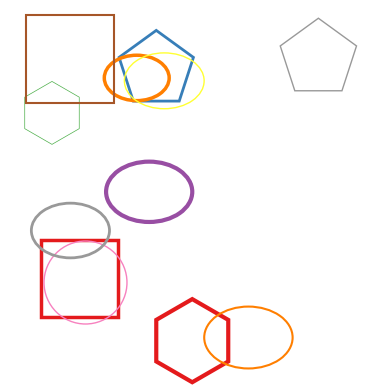[{"shape": "square", "thickness": 2.5, "radius": 0.5, "center": [0.206, 0.276]}, {"shape": "hexagon", "thickness": 3, "radius": 0.54, "center": [0.499, 0.115]}, {"shape": "pentagon", "thickness": 2, "radius": 0.51, "center": [0.406, 0.82]}, {"shape": "hexagon", "thickness": 0.5, "radius": 0.41, "center": [0.135, 0.707]}, {"shape": "oval", "thickness": 3, "radius": 0.56, "center": [0.387, 0.502]}, {"shape": "oval", "thickness": 1.5, "radius": 0.57, "center": [0.645, 0.123]}, {"shape": "oval", "thickness": 2.5, "radius": 0.42, "center": [0.355, 0.798]}, {"shape": "oval", "thickness": 1, "radius": 0.52, "center": [0.427, 0.79]}, {"shape": "square", "thickness": 1.5, "radius": 0.58, "center": [0.182, 0.847]}, {"shape": "circle", "thickness": 1, "radius": 0.54, "center": [0.222, 0.266]}, {"shape": "pentagon", "thickness": 1, "radius": 0.52, "center": [0.827, 0.848]}, {"shape": "oval", "thickness": 2, "radius": 0.51, "center": [0.183, 0.401]}]